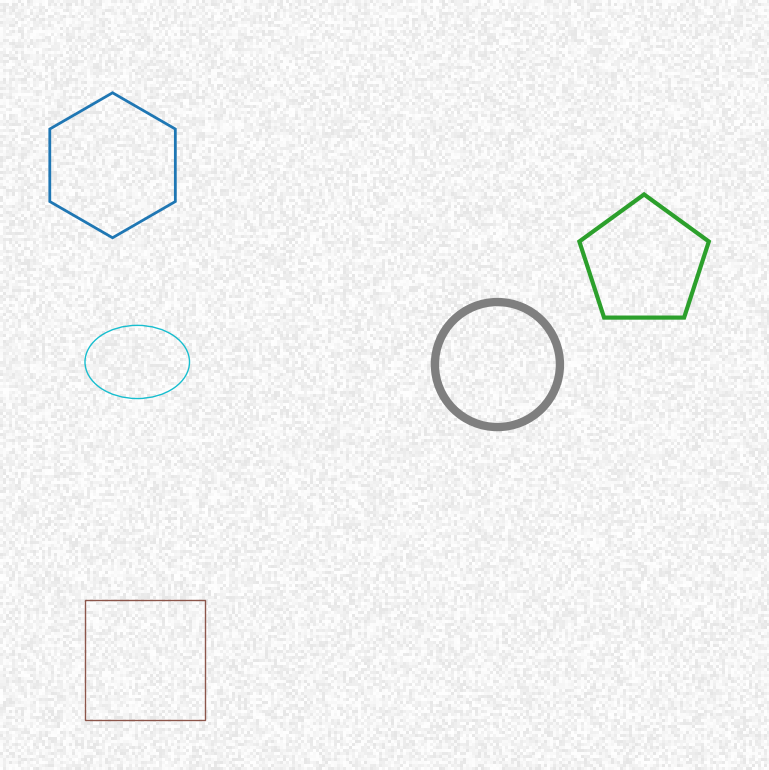[{"shape": "hexagon", "thickness": 1, "radius": 0.47, "center": [0.146, 0.785]}, {"shape": "pentagon", "thickness": 1.5, "radius": 0.44, "center": [0.836, 0.659]}, {"shape": "square", "thickness": 0.5, "radius": 0.39, "center": [0.189, 0.143]}, {"shape": "circle", "thickness": 3, "radius": 0.41, "center": [0.646, 0.527]}, {"shape": "oval", "thickness": 0.5, "radius": 0.34, "center": [0.178, 0.53]}]